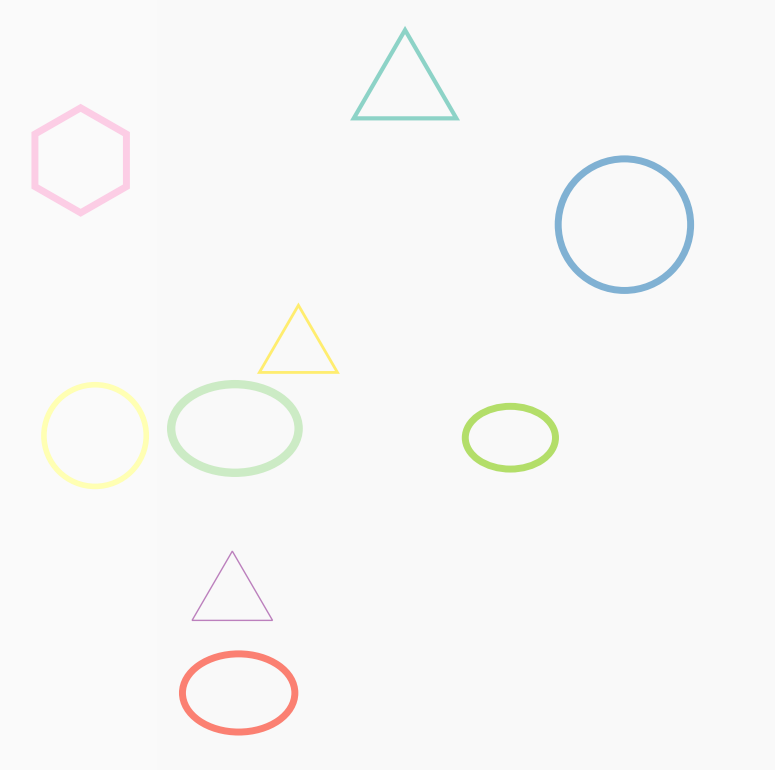[{"shape": "triangle", "thickness": 1.5, "radius": 0.38, "center": [0.523, 0.885]}, {"shape": "circle", "thickness": 2, "radius": 0.33, "center": [0.123, 0.434]}, {"shape": "oval", "thickness": 2.5, "radius": 0.36, "center": [0.308, 0.1]}, {"shape": "circle", "thickness": 2.5, "radius": 0.43, "center": [0.806, 0.708]}, {"shape": "oval", "thickness": 2.5, "radius": 0.29, "center": [0.659, 0.432]}, {"shape": "hexagon", "thickness": 2.5, "radius": 0.34, "center": [0.104, 0.792]}, {"shape": "triangle", "thickness": 0.5, "radius": 0.3, "center": [0.3, 0.224]}, {"shape": "oval", "thickness": 3, "radius": 0.41, "center": [0.303, 0.444]}, {"shape": "triangle", "thickness": 1, "radius": 0.29, "center": [0.385, 0.545]}]